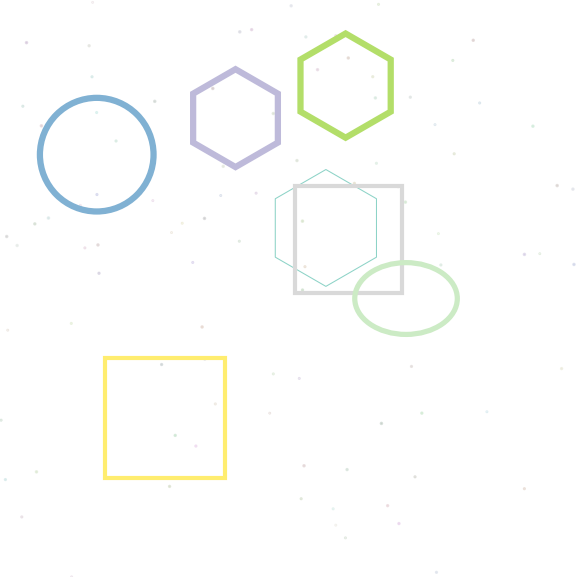[{"shape": "hexagon", "thickness": 0.5, "radius": 0.51, "center": [0.564, 0.604]}, {"shape": "hexagon", "thickness": 3, "radius": 0.42, "center": [0.408, 0.795]}, {"shape": "circle", "thickness": 3, "radius": 0.49, "center": [0.168, 0.731]}, {"shape": "hexagon", "thickness": 3, "radius": 0.45, "center": [0.598, 0.851]}, {"shape": "square", "thickness": 2, "radius": 0.46, "center": [0.603, 0.585]}, {"shape": "oval", "thickness": 2.5, "radius": 0.44, "center": [0.703, 0.482]}, {"shape": "square", "thickness": 2, "radius": 0.52, "center": [0.286, 0.275]}]